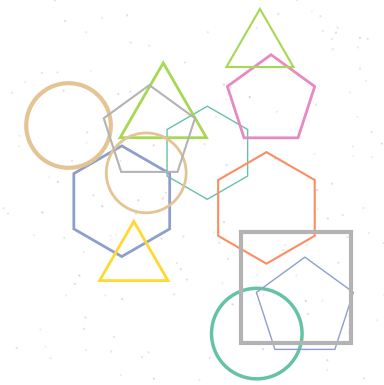[{"shape": "circle", "thickness": 2.5, "radius": 0.59, "center": [0.667, 0.134]}, {"shape": "hexagon", "thickness": 1, "radius": 0.6, "center": [0.539, 0.603]}, {"shape": "hexagon", "thickness": 1.5, "radius": 0.72, "center": [0.692, 0.46]}, {"shape": "hexagon", "thickness": 2, "radius": 0.72, "center": [0.316, 0.477]}, {"shape": "pentagon", "thickness": 1, "radius": 0.66, "center": [0.792, 0.2]}, {"shape": "pentagon", "thickness": 2, "radius": 0.6, "center": [0.704, 0.739]}, {"shape": "triangle", "thickness": 2, "radius": 0.65, "center": [0.424, 0.707]}, {"shape": "triangle", "thickness": 1.5, "radius": 0.5, "center": [0.675, 0.876]}, {"shape": "triangle", "thickness": 2, "radius": 0.51, "center": [0.348, 0.322]}, {"shape": "circle", "thickness": 2, "radius": 0.52, "center": [0.38, 0.551]}, {"shape": "circle", "thickness": 3, "radius": 0.55, "center": [0.178, 0.674]}, {"shape": "pentagon", "thickness": 1.5, "radius": 0.62, "center": [0.388, 0.654]}, {"shape": "square", "thickness": 3, "radius": 0.72, "center": [0.769, 0.253]}]